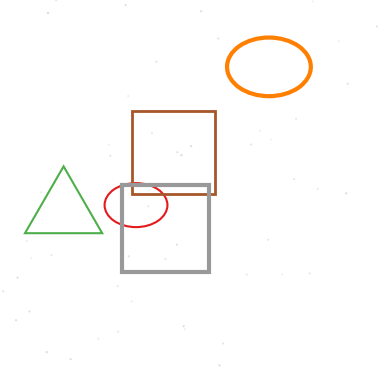[{"shape": "oval", "thickness": 1.5, "radius": 0.41, "center": [0.353, 0.467]}, {"shape": "triangle", "thickness": 1.5, "radius": 0.58, "center": [0.165, 0.452]}, {"shape": "oval", "thickness": 3, "radius": 0.54, "center": [0.699, 0.826]}, {"shape": "square", "thickness": 2, "radius": 0.54, "center": [0.451, 0.603]}, {"shape": "square", "thickness": 3, "radius": 0.56, "center": [0.431, 0.408]}]